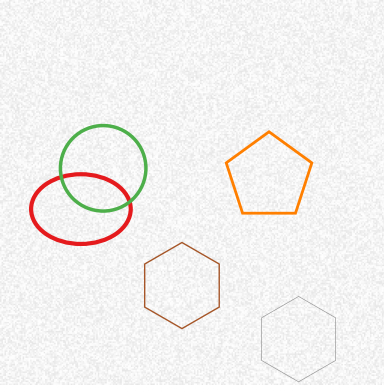[{"shape": "oval", "thickness": 3, "radius": 0.65, "center": [0.21, 0.457]}, {"shape": "circle", "thickness": 2.5, "radius": 0.56, "center": [0.268, 0.563]}, {"shape": "pentagon", "thickness": 2, "radius": 0.58, "center": [0.699, 0.541]}, {"shape": "hexagon", "thickness": 1, "radius": 0.56, "center": [0.473, 0.258]}, {"shape": "hexagon", "thickness": 0.5, "radius": 0.55, "center": [0.776, 0.119]}]